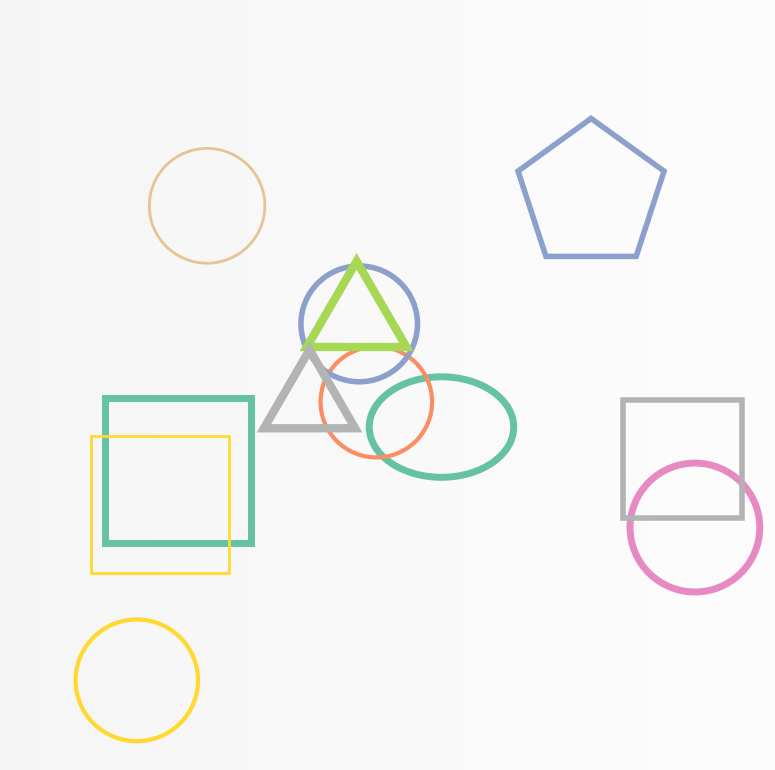[{"shape": "oval", "thickness": 2.5, "radius": 0.47, "center": [0.57, 0.445]}, {"shape": "square", "thickness": 2.5, "radius": 0.47, "center": [0.23, 0.389]}, {"shape": "circle", "thickness": 1.5, "radius": 0.36, "center": [0.486, 0.478]}, {"shape": "pentagon", "thickness": 2, "radius": 0.5, "center": [0.763, 0.747]}, {"shape": "circle", "thickness": 2, "radius": 0.38, "center": [0.464, 0.579]}, {"shape": "circle", "thickness": 2.5, "radius": 0.42, "center": [0.897, 0.315]}, {"shape": "triangle", "thickness": 3, "radius": 0.37, "center": [0.46, 0.586]}, {"shape": "square", "thickness": 1, "radius": 0.44, "center": [0.206, 0.345]}, {"shape": "circle", "thickness": 1.5, "radius": 0.4, "center": [0.177, 0.116]}, {"shape": "circle", "thickness": 1, "radius": 0.37, "center": [0.267, 0.733]}, {"shape": "square", "thickness": 2, "radius": 0.38, "center": [0.881, 0.404]}, {"shape": "triangle", "thickness": 3, "radius": 0.34, "center": [0.399, 0.478]}]